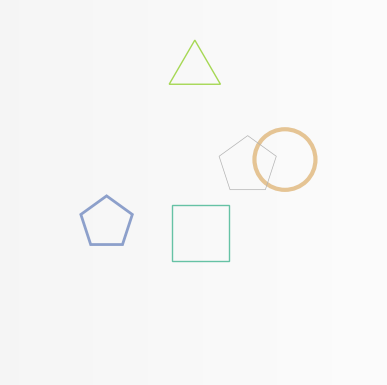[{"shape": "square", "thickness": 1, "radius": 0.37, "center": [0.517, 0.395]}, {"shape": "pentagon", "thickness": 2, "radius": 0.35, "center": [0.275, 0.421]}, {"shape": "triangle", "thickness": 1, "radius": 0.38, "center": [0.503, 0.819]}, {"shape": "circle", "thickness": 3, "radius": 0.39, "center": [0.735, 0.586]}, {"shape": "pentagon", "thickness": 0.5, "radius": 0.39, "center": [0.639, 0.57]}]